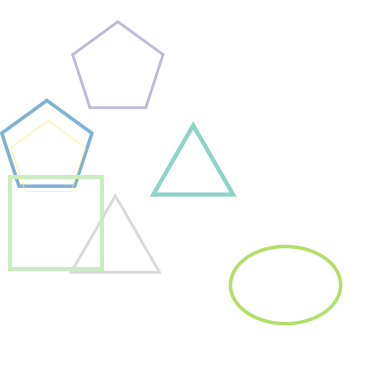[{"shape": "triangle", "thickness": 3, "radius": 0.6, "center": [0.502, 0.555]}, {"shape": "pentagon", "thickness": 2, "radius": 0.62, "center": [0.306, 0.82]}, {"shape": "pentagon", "thickness": 2.5, "radius": 0.62, "center": [0.122, 0.616]}, {"shape": "oval", "thickness": 2.5, "radius": 0.72, "center": [0.742, 0.26]}, {"shape": "triangle", "thickness": 2, "radius": 0.66, "center": [0.3, 0.359]}, {"shape": "square", "thickness": 3, "radius": 0.6, "center": [0.144, 0.42]}, {"shape": "pentagon", "thickness": 0.5, "radius": 0.51, "center": [0.125, 0.585]}]